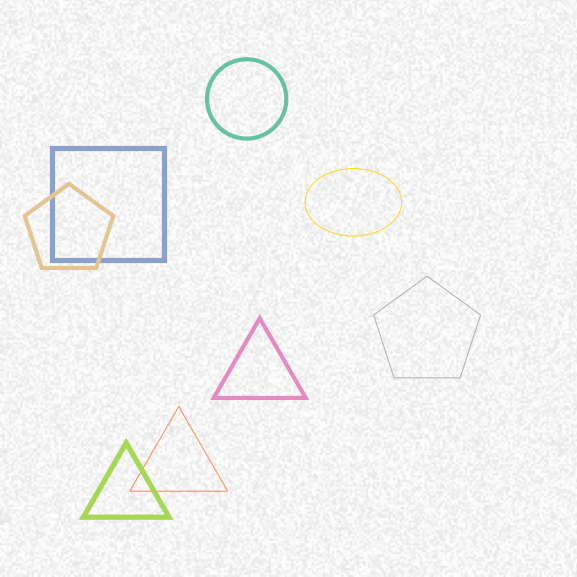[{"shape": "circle", "thickness": 2, "radius": 0.34, "center": [0.427, 0.828]}, {"shape": "triangle", "thickness": 0.5, "radius": 0.49, "center": [0.31, 0.197]}, {"shape": "square", "thickness": 2.5, "radius": 0.48, "center": [0.187, 0.646]}, {"shape": "triangle", "thickness": 2, "radius": 0.46, "center": [0.45, 0.356]}, {"shape": "triangle", "thickness": 2.5, "radius": 0.43, "center": [0.219, 0.146]}, {"shape": "oval", "thickness": 0.5, "radius": 0.42, "center": [0.612, 0.649]}, {"shape": "pentagon", "thickness": 2, "radius": 0.4, "center": [0.119, 0.6]}, {"shape": "pentagon", "thickness": 0.5, "radius": 0.49, "center": [0.74, 0.424]}]